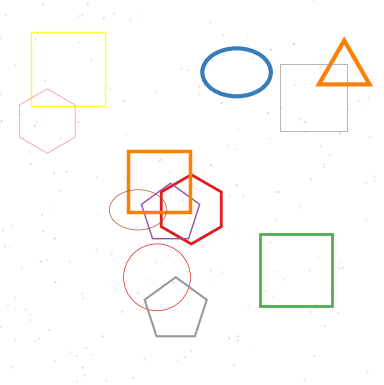[{"shape": "circle", "thickness": 0.5, "radius": 0.43, "center": [0.408, 0.28]}, {"shape": "hexagon", "thickness": 2, "radius": 0.45, "center": [0.497, 0.456]}, {"shape": "oval", "thickness": 3, "radius": 0.45, "center": [0.615, 0.812]}, {"shape": "square", "thickness": 2, "radius": 0.47, "center": [0.768, 0.298]}, {"shape": "pentagon", "thickness": 1, "radius": 0.4, "center": [0.443, 0.445]}, {"shape": "square", "thickness": 2.5, "radius": 0.4, "center": [0.412, 0.529]}, {"shape": "triangle", "thickness": 3, "radius": 0.38, "center": [0.894, 0.819]}, {"shape": "square", "thickness": 1, "radius": 0.48, "center": [0.176, 0.821]}, {"shape": "oval", "thickness": 0.5, "radius": 0.37, "center": [0.359, 0.455]}, {"shape": "hexagon", "thickness": 0.5, "radius": 0.42, "center": [0.123, 0.686]}, {"shape": "pentagon", "thickness": 1.5, "radius": 0.42, "center": [0.456, 0.195]}, {"shape": "square", "thickness": 0.5, "radius": 0.43, "center": [0.814, 0.747]}]